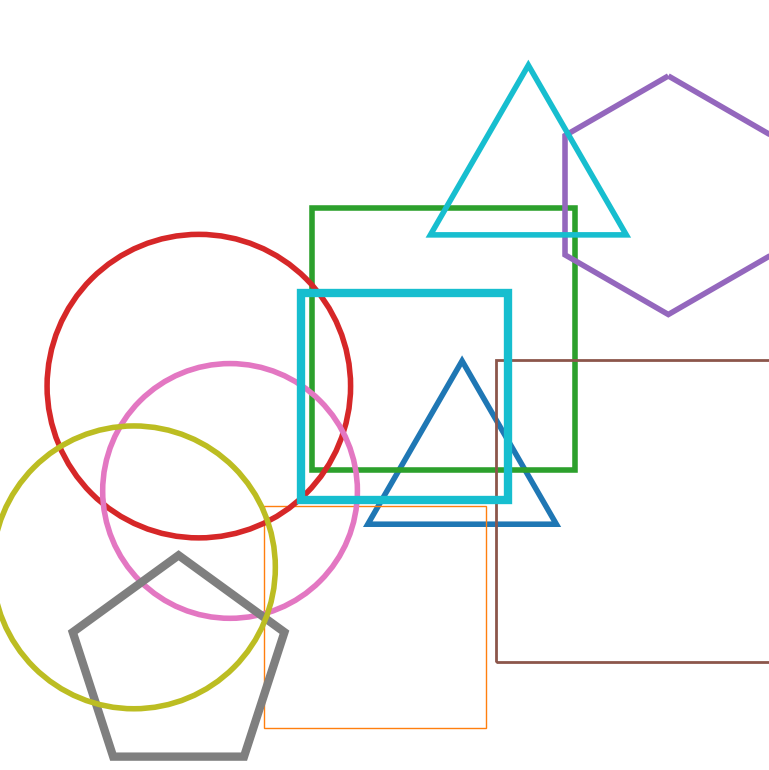[{"shape": "triangle", "thickness": 2, "radius": 0.71, "center": [0.6, 0.39]}, {"shape": "square", "thickness": 0.5, "radius": 0.72, "center": [0.487, 0.199]}, {"shape": "square", "thickness": 2, "radius": 0.85, "center": [0.576, 0.56]}, {"shape": "circle", "thickness": 2, "radius": 0.99, "center": [0.258, 0.499]}, {"shape": "hexagon", "thickness": 2, "radius": 0.77, "center": [0.868, 0.746]}, {"shape": "square", "thickness": 1, "radius": 0.98, "center": [0.84, 0.337]}, {"shape": "circle", "thickness": 2, "radius": 0.83, "center": [0.299, 0.362]}, {"shape": "pentagon", "thickness": 3, "radius": 0.72, "center": [0.232, 0.134]}, {"shape": "circle", "thickness": 2, "radius": 0.92, "center": [0.174, 0.263]}, {"shape": "square", "thickness": 3, "radius": 0.67, "center": [0.525, 0.485]}, {"shape": "triangle", "thickness": 2, "radius": 0.73, "center": [0.686, 0.768]}]